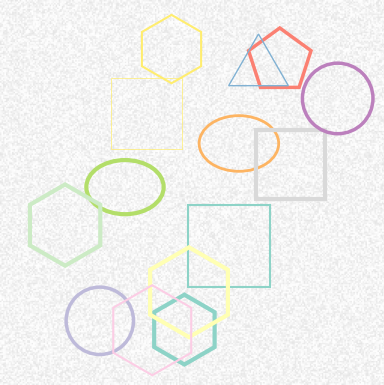[{"shape": "hexagon", "thickness": 3, "radius": 0.45, "center": [0.479, 0.144]}, {"shape": "square", "thickness": 1.5, "radius": 0.53, "center": [0.595, 0.361]}, {"shape": "hexagon", "thickness": 3, "radius": 0.58, "center": [0.491, 0.241]}, {"shape": "circle", "thickness": 2.5, "radius": 0.44, "center": [0.259, 0.167]}, {"shape": "pentagon", "thickness": 2.5, "radius": 0.43, "center": [0.727, 0.842]}, {"shape": "triangle", "thickness": 1, "radius": 0.45, "center": [0.671, 0.822]}, {"shape": "oval", "thickness": 2, "radius": 0.52, "center": [0.621, 0.627]}, {"shape": "oval", "thickness": 3, "radius": 0.5, "center": [0.325, 0.514]}, {"shape": "hexagon", "thickness": 1.5, "radius": 0.58, "center": [0.395, 0.142]}, {"shape": "square", "thickness": 3, "radius": 0.45, "center": [0.755, 0.574]}, {"shape": "circle", "thickness": 2.5, "radius": 0.46, "center": [0.877, 0.744]}, {"shape": "hexagon", "thickness": 3, "radius": 0.53, "center": [0.169, 0.415]}, {"shape": "hexagon", "thickness": 1.5, "radius": 0.44, "center": [0.445, 0.873]}, {"shape": "square", "thickness": 0.5, "radius": 0.46, "center": [0.381, 0.706]}]